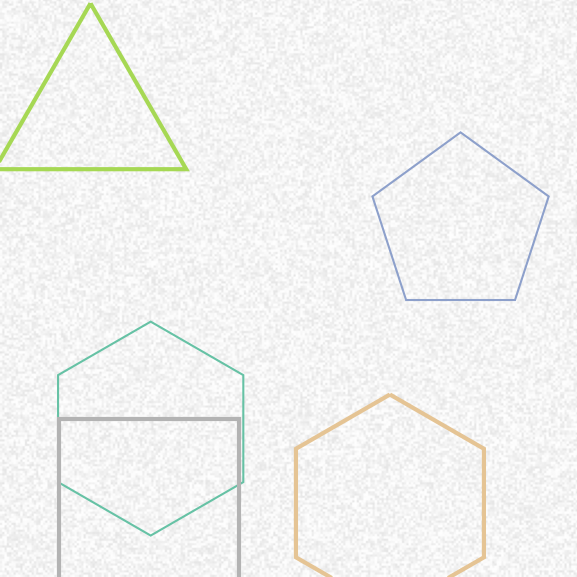[{"shape": "hexagon", "thickness": 1, "radius": 0.93, "center": [0.261, 0.257]}, {"shape": "pentagon", "thickness": 1, "radius": 0.8, "center": [0.798, 0.609]}, {"shape": "triangle", "thickness": 2, "radius": 0.96, "center": [0.157, 0.802]}, {"shape": "hexagon", "thickness": 2, "radius": 0.94, "center": [0.675, 0.128]}, {"shape": "square", "thickness": 2, "radius": 0.78, "center": [0.258, 0.117]}]